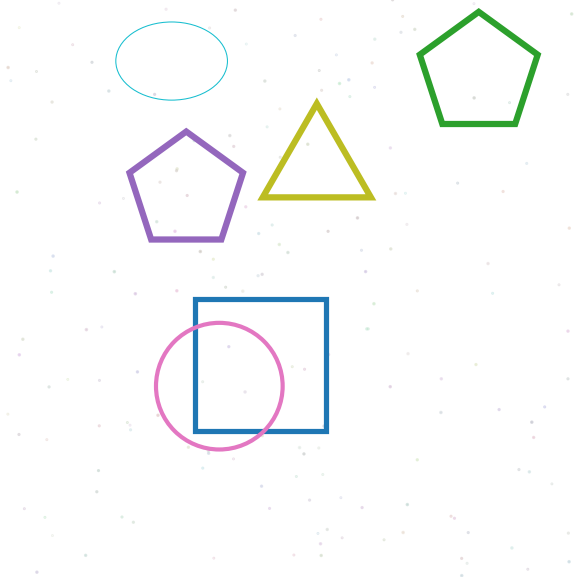[{"shape": "square", "thickness": 2.5, "radius": 0.57, "center": [0.451, 0.367]}, {"shape": "pentagon", "thickness": 3, "radius": 0.54, "center": [0.829, 0.871]}, {"shape": "pentagon", "thickness": 3, "radius": 0.52, "center": [0.323, 0.668]}, {"shape": "circle", "thickness": 2, "radius": 0.55, "center": [0.38, 0.33]}, {"shape": "triangle", "thickness": 3, "radius": 0.54, "center": [0.549, 0.711]}, {"shape": "oval", "thickness": 0.5, "radius": 0.48, "center": [0.297, 0.893]}]